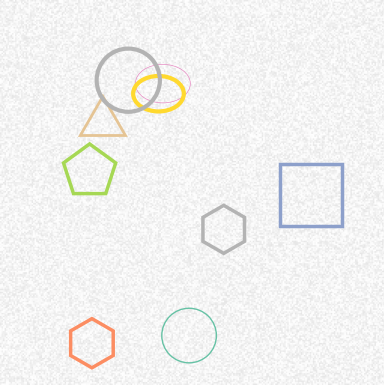[{"shape": "circle", "thickness": 1, "radius": 0.35, "center": [0.491, 0.128]}, {"shape": "hexagon", "thickness": 2.5, "radius": 0.32, "center": [0.239, 0.109]}, {"shape": "square", "thickness": 2.5, "radius": 0.4, "center": [0.809, 0.493]}, {"shape": "oval", "thickness": 0.5, "radius": 0.36, "center": [0.423, 0.783]}, {"shape": "pentagon", "thickness": 2.5, "radius": 0.36, "center": [0.233, 0.555]}, {"shape": "oval", "thickness": 3, "radius": 0.33, "center": [0.412, 0.757]}, {"shape": "triangle", "thickness": 2, "radius": 0.34, "center": [0.267, 0.682]}, {"shape": "hexagon", "thickness": 2.5, "radius": 0.31, "center": [0.581, 0.404]}, {"shape": "circle", "thickness": 3, "radius": 0.41, "center": [0.333, 0.792]}]